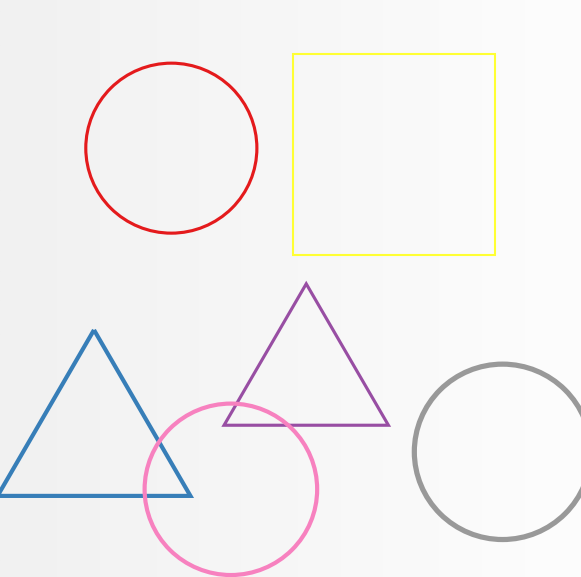[{"shape": "circle", "thickness": 1.5, "radius": 0.74, "center": [0.295, 0.743]}, {"shape": "triangle", "thickness": 2, "radius": 0.96, "center": [0.162, 0.236]}, {"shape": "triangle", "thickness": 1.5, "radius": 0.82, "center": [0.527, 0.344]}, {"shape": "square", "thickness": 1, "radius": 0.87, "center": [0.678, 0.732]}, {"shape": "circle", "thickness": 2, "radius": 0.74, "center": [0.397, 0.152]}, {"shape": "circle", "thickness": 2.5, "radius": 0.76, "center": [0.865, 0.217]}]